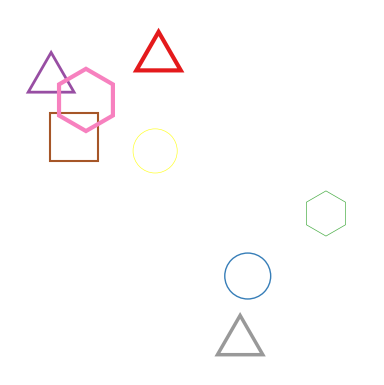[{"shape": "triangle", "thickness": 3, "radius": 0.33, "center": [0.412, 0.85]}, {"shape": "circle", "thickness": 1, "radius": 0.3, "center": [0.643, 0.283]}, {"shape": "hexagon", "thickness": 0.5, "radius": 0.29, "center": [0.847, 0.445]}, {"shape": "triangle", "thickness": 2, "radius": 0.34, "center": [0.133, 0.795]}, {"shape": "circle", "thickness": 0.5, "radius": 0.29, "center": [0.403, 0.608]}, {"shape": "square", "thickness": 1.5, "radius": 0.31, "center": [0.193, 0.643]}, {"shape": "hexagon", "thickness": 3, "radius": 0.4, "center": [0.223, 0.74]}, {"shape": "triangle", "thickness": 2.5, "radius": 0.34, "center": [0.624, 0.113]}]